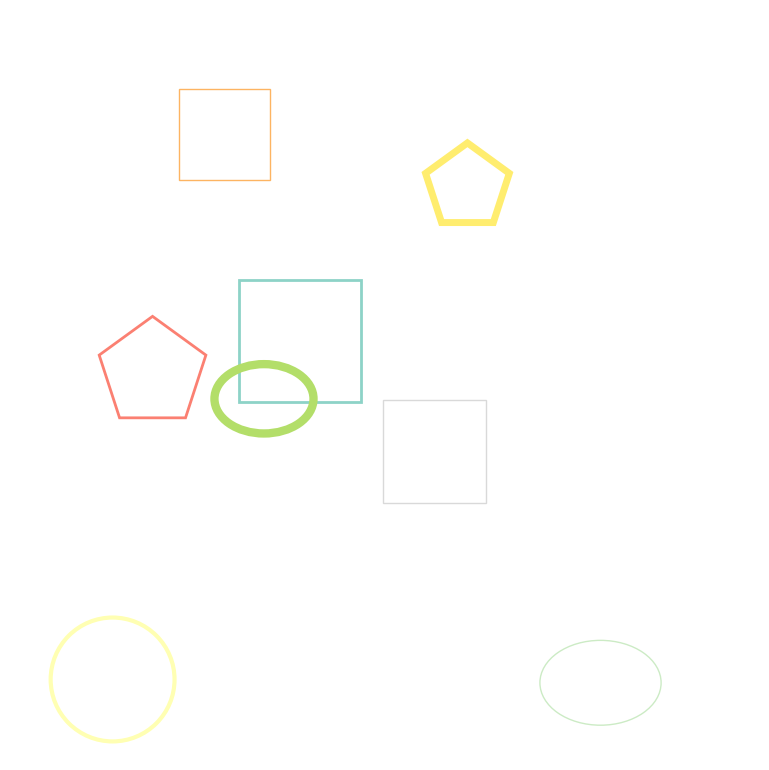[{"shape": "square", "thickness": 1, "radius": 0.4, "center": [0.39, 0.557]}, {"shape": "circle", "thickness": 1.5, "radius": 0.4, "center": [0.146, 0.118]}, {"shape": "pentagon", "thickness": 1, "radius": 0.36, "center": [0.198, 0.516]}, {"shape": "square", "thickness": 0.5, "radius": 0.3, "center": [0.291, 0.826]}, {"shape": "oval", "thickness": 3, "radius": 0.32, "center": [0.343, 0.482]}, {"shape": "square", "thickness": 0.5, "radius": 0.33, "center": [0.565, 0.413]}, {"shape": "oval", "thickness": 0.5, "radius": 0.39, "center": [0.78, 0.113]}, {"shape": "pentagon", "thickness": 2.5, "radius": 0.29, "center": [0.607, 0.757]}]